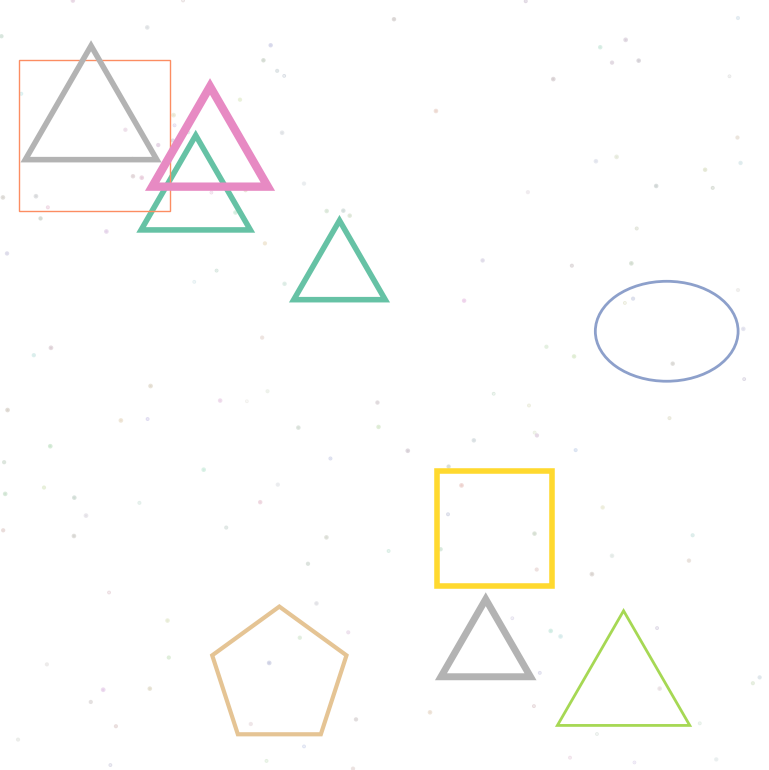[{"shape": "triangle", "thickness": 2, "radius": 0.34, "center": [0.441, 0.645]}, {"shape": "triangle", "thickness": 2, "radius": 0.41, "center": [0.254, 0.742]}, {"shape": "square", "thickness": 0.5, "radius": 0.49, "center": [0.123, 0.824]}, {"shape": "oval", "thickness": 1, "radius": 0.46, "center": [0.866, 0.57]}, {"shape": "triangle", "thickness": 3, "radius": 0.43, "center": [0.273, 0.801]}, {"shape": "triangle", "thickness": 1, "radius": 0.5, "center": [0.81, 0.108]}, {"shape": "square", "thickness": 2, "radius": 0.38, "center": [0.642, 0.313]}, {"shape": "pentagon", "thickness": 1.5, "radius": 0.46, "center": [0.363, 0.121]}, {"shape": "triangle", "thickness": 2, "radius": 0.49, "center": [0.118, 0.842]}, {"shape": "triangle", "thickness": 2.5, "radius": 0.34, "center": [0.631, 0.155]}]